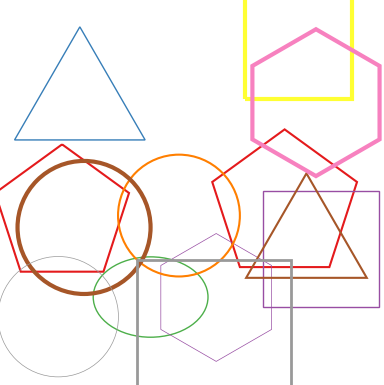[{"shape": "pentagon", "thickness": 1.5, "radius": 0.91, "center": [0.161, 0.442]}, {"shape": "pentagon", "thickness": 1.5, "radius": 0.99, "center": [0.739, 0.466]}, {"shape": "triangle", "thickness": 1, "radius": 0.98, "center": [0.207, 0.734]}, {"shape": "oval", "thickness": 1, "radius": 0.75, "center": [0.391, 0.228]}, {"shape": "hexagon", "thickness": 0.5, "radius": 0.83, "center": [0.562, 0.227]}, {"shape": "square", "thickness": 1, "radius": 0.75, "center": [0.833, 0.352]}, {"shape": "circle", "thickness": 1.5, "radius": 0.79, "center": [0.465, 0.44]}, {"shape": "square", "thickness": 3, "radius": 0.69, "center": [0.775, 0.883]}, {"shape": "circle", "thickness": 3, "radius": 0.86, "center": [0.218, 0.409]}, {"shape": "triangle", "thickness": 1.5, "radius": 0.9, "center": [0.796, 0.369]}, {"shape": "hexagon", "thickness": 3, "radius": 0.95, "center": [0.821, 0.733]}, {"shape": "square", "thickness": 2, "radius": 1.0, "center": [0.556, 0.126]}, {"shape": "circle", "thickness": 0.5, "radius": 0.78, "center": [0.151, 0.177]}]